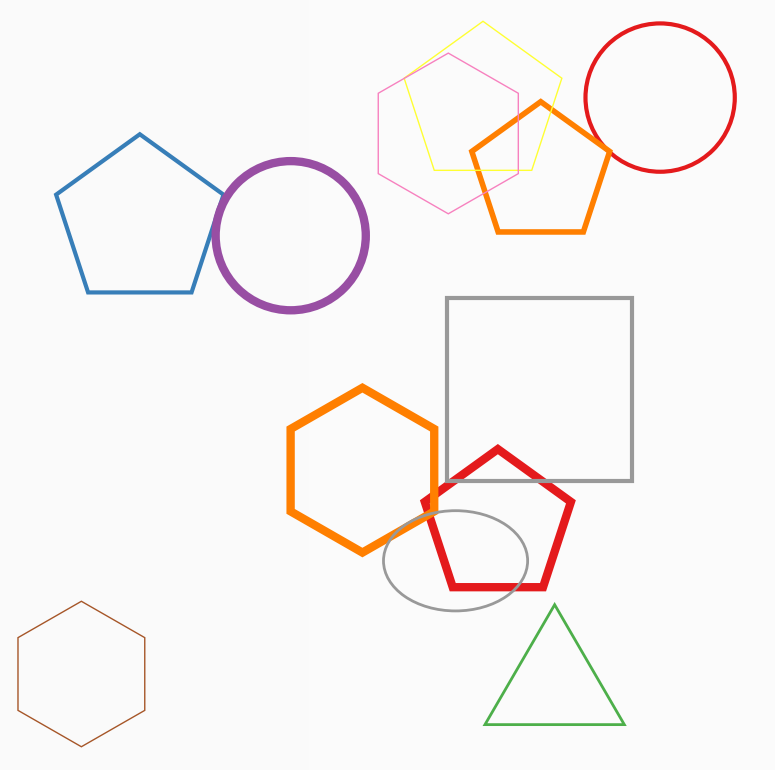[{"shape": "pentagon", "thickness": 3, "radius": 0.5, "center": [0.642, 0.318]}, {"shape": "circle", "thickness": 1.5, "radius": 0.48, "center": [0.852, 0.873]}, {"shape": "pentagon", "thickness": 1.5, "radius": 0.57, "center": [0.18, 0.712]}, {"shape": "triangle", "thickness": 1, "radius": 0.52, "center": [0.716, 0.111]}, {"shape": "circle", "thickness": 3, "radius": 0.48, "center": [0.375, 0.694]}, {"shape": "hexagon", "thickness": 3, "radius": 0.53, "center": [0.468, 0.389]}, {"shape": "pentagon", "thickness": 2, "radius": 0.47, "center": [0.698, 0.774]}, {"shape": "pentagon", "thickness": 0.5, "radius": 0.53, "center": [0.623, 0.865]}, {"shape": "hexagon", "thickness": 0.5, "radius": 0.47, "center": [0.105, 0.125]}, {"shape": "hexagon", "thickness": 0.5, "radius": 0.52, "center": [0.578, 0.827]}, {"shape": "square", "thickness": 1.5, "radius": 0.6, "center": [0.696, 0.494]}, {"shape": "oval", "thickness": 1, "radius": 0.46, "center": [0.588, 0.272]}]